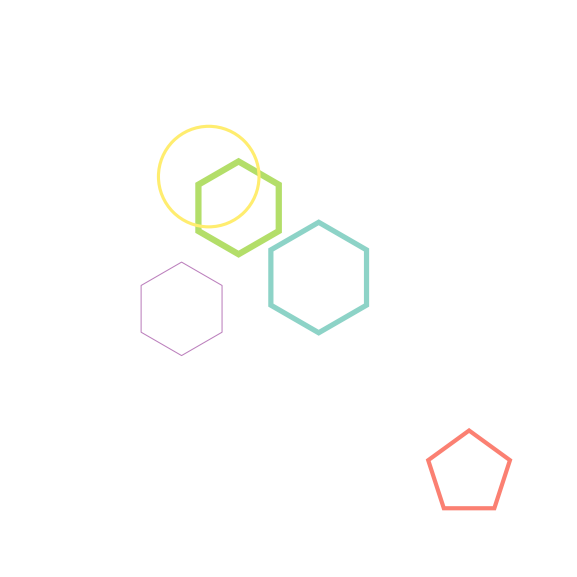[{"shape": "hexagon", "thickness": 2.5, "radius": 0.48, "center": [0.552, 0.519]}, {"shape": "pentagon", "thickness": 2, "radius": 0.37, "center": [0.812, 0.179]}, {"shape": "hexagon", "thickness": 3, "radius": 0.4, "center": [0.413, 0.639]}, {"shape": "hexagon", "thickness": 0.5, "radius": 0.4, "center": [0.314, 0.464]}, {"shape": "circle", "thickness": 1.5, "radius": 0.44, "center": [0.361, 0.693]}]